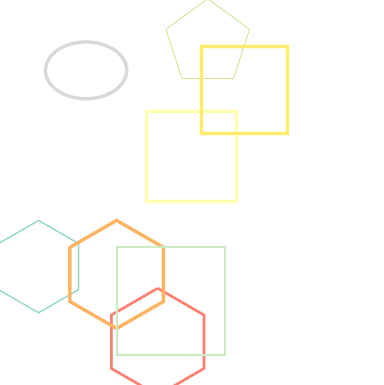[{"shape": "hexagon", "thickness": 1, "radius": 0.6, "center": [0.1, 0.308]}, {"shape": "square", "thickness": 2.5, "radius": 0.58, "center": [0.496, 0.594]}, {"shape": "hexagon", "thickness": 2, "radius": 0.69, "center": [0.41, 0.112]}, {"shape": "hexagon", "thickness": 2.5, "radius": 0.7, "center": [0.303, 0.287]}, {"shape": "pentagon", "thickness": 0.5, "radius": 0.57, "center": [0.54, 0.889]}, {"shape": "oval", "thickness": 2.5, "radius": 0.53, "center": [0.224, 0.817]}, {"shape": "square", "thickness": 1.5, "radius": 0.7, "center": [0.444, 0.219]}, {"shape": "square", "thickness": 2.5, "radius": 0.56, "center": [0.634, 0.768]}]